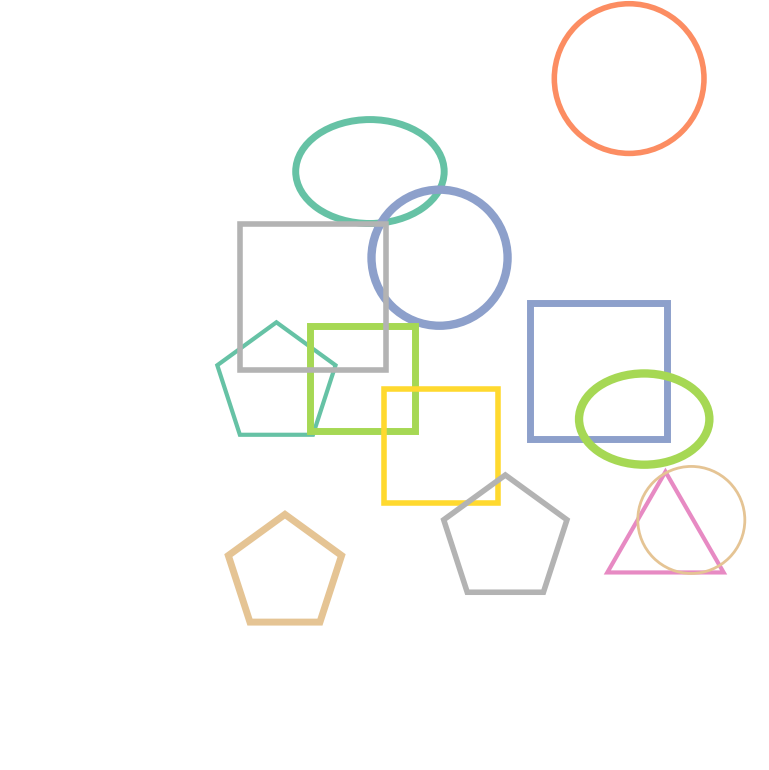[{"shape": "oval", "thickness": 2.5, "radius": 0.48, "center": [0.48, 0.777]}, {"shape": "pentagon", "thickness": 1.5, "radius": 0.4, "center": [0.359, 0.501]}, {"shape": "circle", "thickness": 2, "radius": 0.49, "center": [0.817, 0.898]}, {"shape": "circle", "thickness": 3, "radius": 0.44, "center": [0.571, 0.665]}, {"shape": "square", "thickness": 2.5, "radius": 0.44, "center": [0.777, 0.518]}, {"shape": "triangle", "thickness": 1.5, "radius": 0.44, "center": [0.864, 0.3]}, {"shape": "square", "thickness": 2.5, "radius": 0.34, "center": [0.471, 0.508]}, {"shape": "oval", "thickness": 3, "radius": 0.42, "center": [0.837, 0.456]}, {"shape": "square", "thickness": 2, "radius": 0.37, "center": [0.573, 0.421]}, {"shape": "pentagon", "thickness": 2.5, "radius": 0.39, "center": [0.37, 0.255]}, {"shape": "circle", "thickness": 1, "radius": 0.35, "center": [0.898, 0.325]}, {"shape": "pentagon", "thickness": 2, "radius": 0.42, "center": [0.656, 0.299]}, {"shape": "square", "thickness": 2, "radius": 0.47, "center": [0.407, 0.614]}]